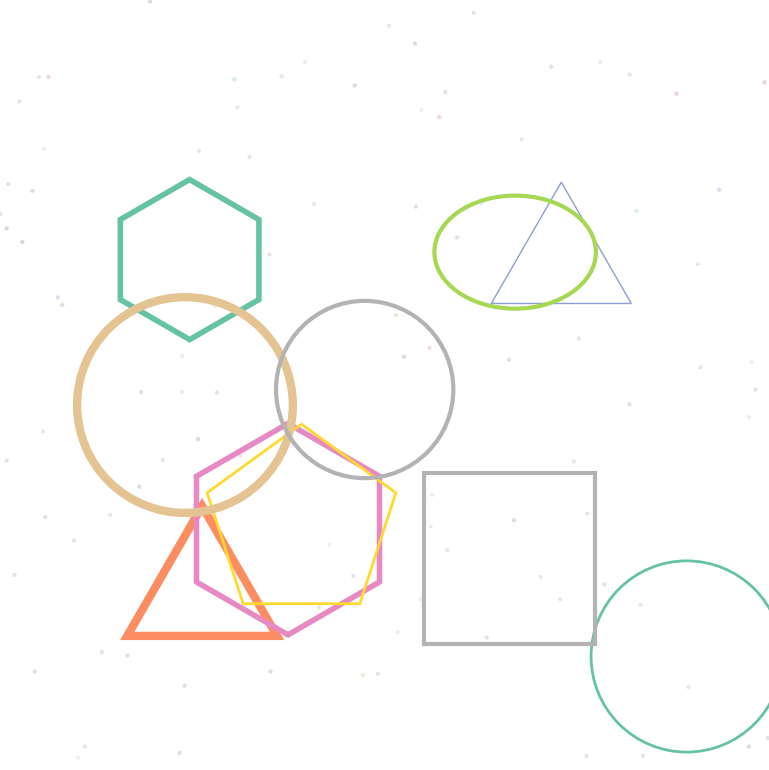[{"shape": "hexagon", "thickness": 2, "radius": 0.52, "center": [0.246, 0.663]}, {"shape": "circle", "thickness": 1, "radius": 0.62, "center": [0.892, 0.147]}, {"shape": "triangle", "thickness": 3, "radius": 0.56, "center": [0.263, 0.23]}, {"shape": "triangle", "thickness": 0.5, "radius": 0.53, "center": [0.729, 0.658]}, {"shape": "hexagon", "thickness": 2, "radius": 0.69, "center": [0.374, 0.313]}, {"shape": "oval", "thickness": 1.5, "radius": 0.52, "center": [0.669, 0.673]}, {"shape": "pentagon", "thickness": 1, "radius": 0.64, "center": [0.392, 0.32]}, {"shape": "circle", "thickness": 3, "radius": 0.7, "center": [0.24, 0.474]}, {"shape": "circle", "thickness": 1.5, "radius": 0.58, "center": [0.474, 0.494]}, {"shape": "square", "thickness": 1.5, "radius": 0.56, "center": [0.662, 0.275]}]